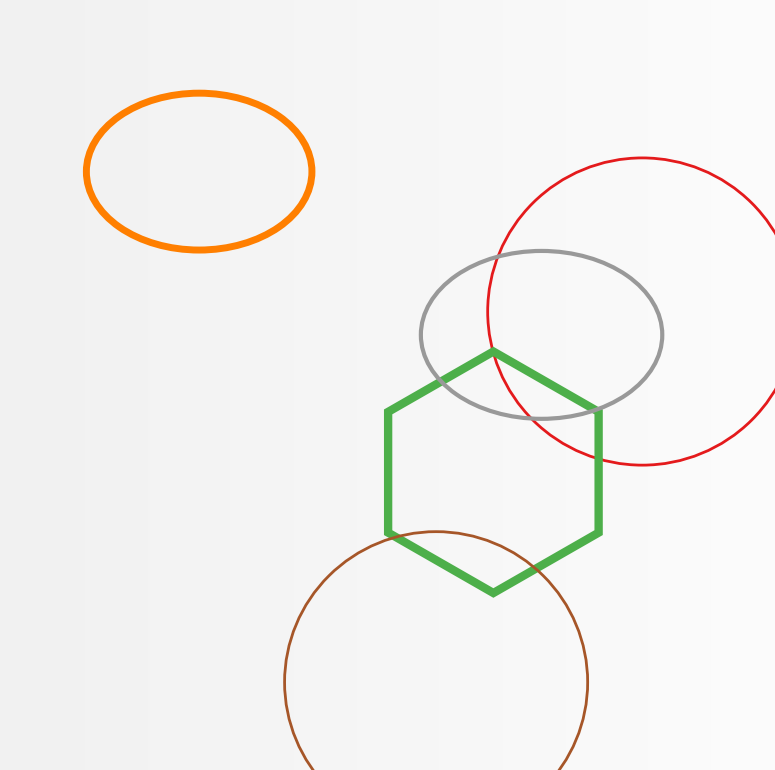[{"shape": "circle", "thickness": 1, "radius": 1.0, "center": [0.829, 0.595]}, {"shape": "hexagon", "thickness": 3, "radius": 0.78, "center": [0.637, 0.387]}, {"shape": "oval", "thickness": 2.5, "radius": 0.73, "center": [0.257, 0.777]}, {"shape": "circle", "thickness": 1, "radius": 0.98, "center": [0.563, 0.114]}, {"shape": "oval", "thickness": 1.5, "radius": 0.78, "center": [0.699, 0.565]}]